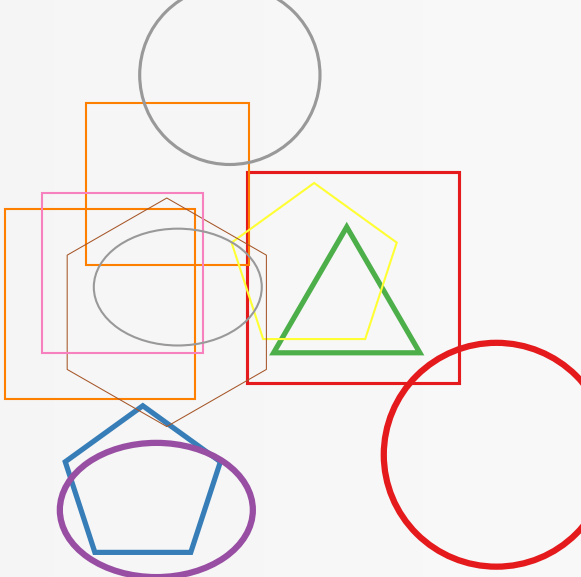[{"shape": "circle", "thickness": 3, "radius": 0.97, "center": [0.854, 0.212]}, {"shape": "square", "thickness": 1.5, "radius": 0.91, "center": [0.607, 0.519]}, {"shape": "pentagon", "thickness": 2.5, "radius": 0.7, "center": [0.246, 0.156]}, {"shape": "triangle", "thickness": 2.5, "radius": 0.73, "center": [0.597, 0.461]}, {"shape": "oval", "thickness": 3, "radius": 0.83, "center": [0.269, 0.116]}, {"shape": "square", "thickness": 1, "radius": 0.82, "center": [0.172, 0.473]}, {"shape": "square", "thickness": 1, "radius": 0.7, "center": [0.288, 0.681]}, {"shape": "pentagon", "thickness": 1, "radius": 0.75, "center": [0.54, 0.533]}, {"shape": "hexagon", "thickness": 0.5, "radius": 0.99, "center": [0.287, 0.458]}, {"shape": "square", "thickness": 1, "radius": 0.69, "center": [0.211, 0.526]}, {"shape": "oval", "thickness": 1, "radius": 0.72, "center": [0.306, 0.502]}, {"shape": "circle", "thickness": 1.5, "radius": 0.78, "center": [0.395, 0.869]}]